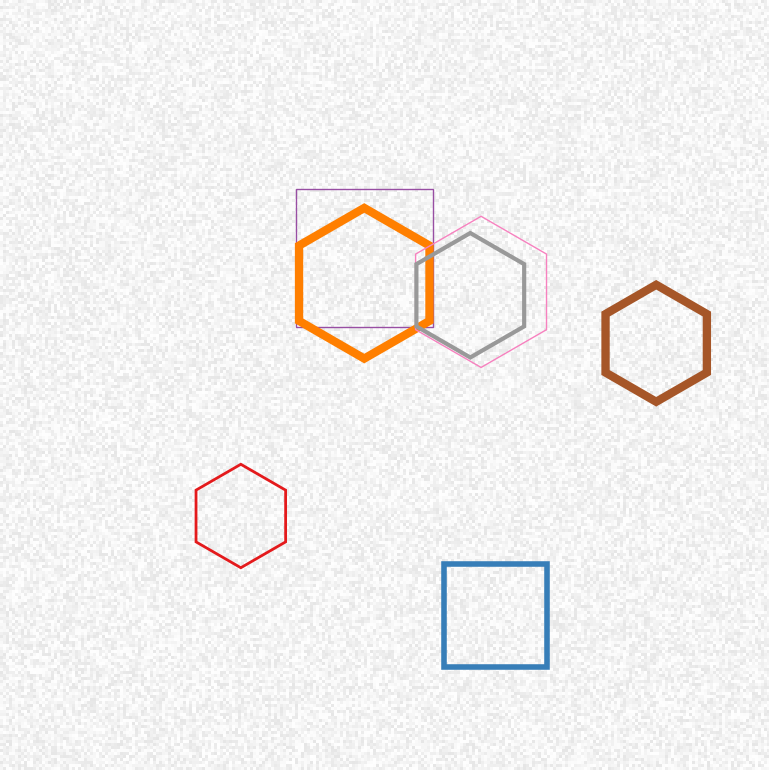[{"shape": "hexagon", "thickness": 1, "radius": 0.34, "center": [0.313, 0.33]}, {"shape": "square", "thickness": 2, "radius": 0.34, "center": [0.644, 0.201]}, {"shape": "square", "thickness": 0.5, "radius": 0.45, "center": [0.473, 0.665]}, {"shape": "hexagon", "thickness": 3, "radius": 0.49, "center": [0.473, 0.632]}, {"shape": "hexagon", "thickness": 3, "radius": 0.38, "center": [0.852, 0.554]}, {"shape": "hexagon", "thickness": 0.5, "radius": 0.49, "center": [0.625, 0.621]}, {"shape": "hexagon", "thickness": 1.5, "radius": 0.4, "center": [0.611, 0.617]}]